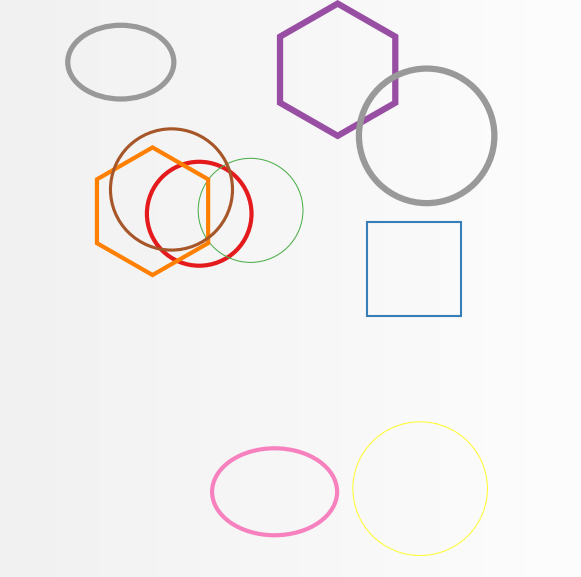[{"shape": "circle", "thickness": 2, "radius": 0.45, "center": [0.343, 0.629]}, {"shape": "square", "thickness": 1, "radius": 0.41, "center": [0.713, 0.534]}, {"shape": "circle", "thickness": 0.5, "radius": 0.45, "center": [0.431, 0.635]}, {"shape": "hexagon", "thickness": 3, "radius": 0.57, "center": [0.581, 0.878]}, {"shape": "hexagon", "thickness": 2, "radius": 0.55, "center": [0.262, 0.633]}, {"shape": "circle", "thickness": 0.5, "radius": 0.58, "center": [0.723, 0.153]}, {"shape": "circle", "thickness": 1.5, "radius": 0.52, "center": [0.295, 0.671]}, {"shape": "oval", "thickness": 2, "radius": 0.54, "center": [0.472, 0.148]}, {"shape": "circle", "thickness": 3, "radius": 0.58, "center": [0.734, 0.764]}, {"shape": "oval", "thickness": 2.5, "radius": 0.46, "center": [0.208, 0.892]}]